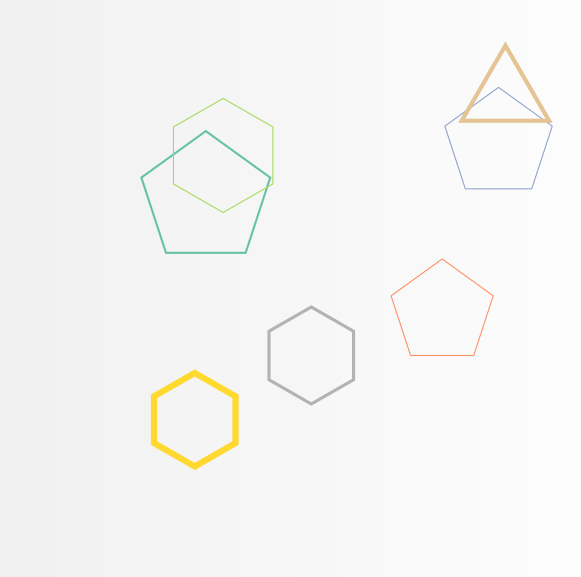[{"shape": "pentagon", "thickness": 1, "radius": 0.58, "center": [0.354, 0.656]}, {"shape": "pentagon", "thickness": 0.5, "radius": 0.46, "center": [0.761, 0.458]}, {"shape": "pentagon", "thickness": 0.5, "radius": 0.49, "center": [0.858, 0.751]}, {"shape": "hexagon", "thickness": 0.5, "radius": 0.49, "center": [0.384, 0.73]}, {"shape": "hexagon", "thickness": 3, "radius": 0.4, "center": [0.335, 0.272]}, {"shape": "triangle", "thickness": 2, "radius": 0.43, "center": [0.87, 0.833]}, {"shape": "hexagon", "thickness": 1.5, "radius": 0.42, "center": [0.536, 0.384]}]